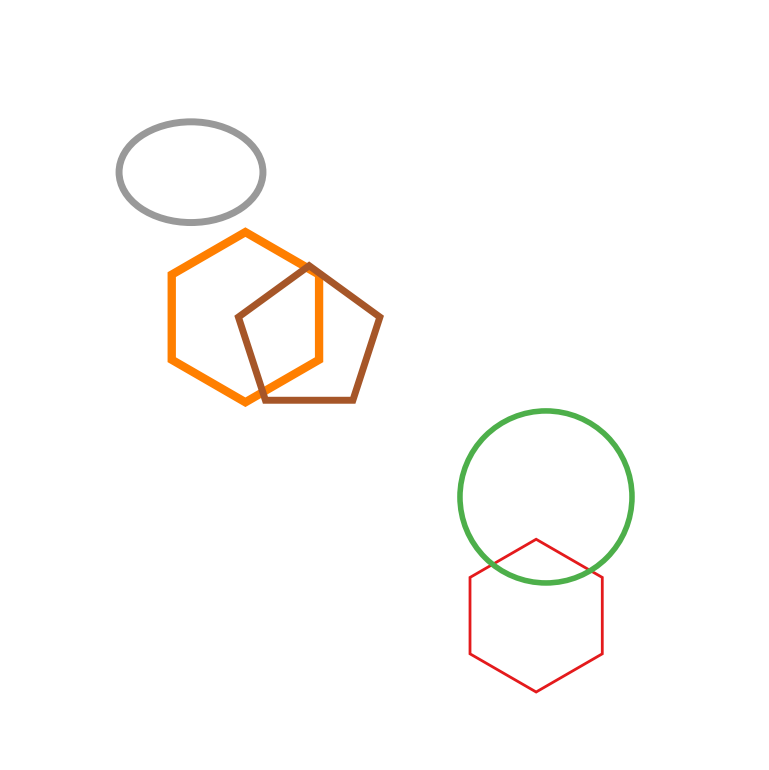[{"shape": "hexagon", "thickness": 1, "radius": 0.5, "center": [0.696, 0.2]}, {"shape": "circle", "thickness": 2, "radius": 0.56, "center": [0.709, 0.355]}, {"shape": "hexagon", "thickness": 3, "radius": 0.55, "center": [0.319, 0.588]}, {"shape": "pentagon", "thickness": 2.5, "radius": 0.48, "center": [0.402, 0.558]}, {"shape": "oval", "thickness": 2.5, "radius": 0.47, "center": [0.248, 0.776]}]